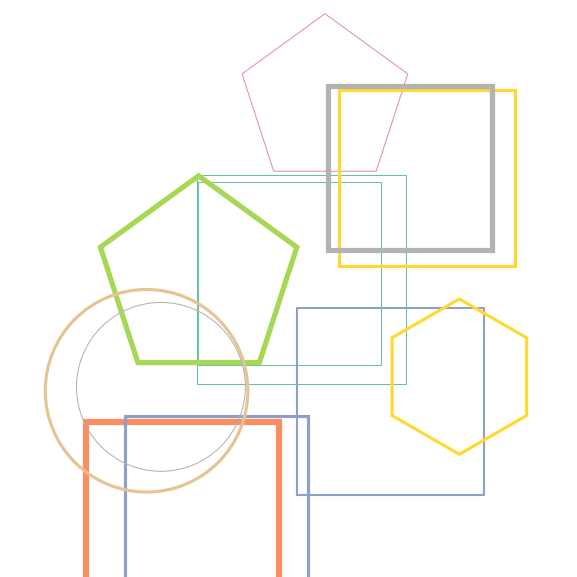[{"shape": "square", "thickness": 0.5, "radius": 0.9, "center": [0.523, 0.514]}, {"shape": "square", "thickness": 0.5, "radius": 0.79, "center": [0.501, 0.525]}, {"shape": "square", "thickness": 3, "radius": 0.83, "center": [0.316, 0.102]}, {"shape": "square", "thickness": 1.5, "radius": 0.79, "center": [0.375, 0.121]}, {"shape": "square", "thickness": 1, "radius": 0.81, "center": [0.676, 0.304]}, {"shape": "pentagon", "thickness": 0.5, "radius": 0.75, "center": [0.563, 0.825]}, {"shape": "pentagon", "thickness": 2.5, "radius": 0.89, "center": [0.344, 0.516]}, {"shape": "hexagon", "thickness": 1.5, "radius": 0.67, "center": [0.795, 0.347]}, {"shape": "square", "thickness": 1.5, "radius": 0.76, "center": [0.74, 0.69]}, {"shape": "circle", "thickness": 1.5, "radius": 0.88, "center": [0.254, 0.322]}, {"shape": "circle", "thickness": 0.5, "radius": 0.73, "center": [0.279, 0.329]}, {"shape": "square", "thickness": 2.5, "radius": 0.71, "center": [0.71, 0.709]}]